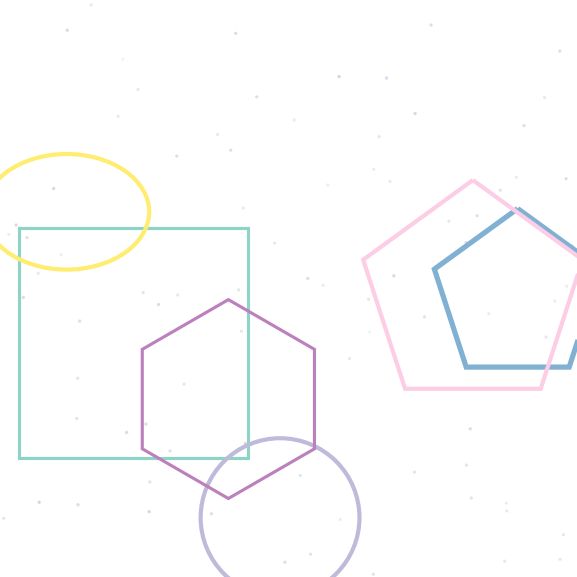[{"shape": "square", "thickness": 1.5, "radius": 0.99, "center": [0.232, 0.405]}, {"shape": "circle", "thickness": 2, "radius": 0.69, "center": [0.485, 0.103]}, {"shape": "pentagon", "thickness": 2.5, "radius": 0.76, "center": [0.896, 0.486]}, {"shape": "pentagon", "thickness": 2, "radius": 1.0, "center": [0.819, 0.488]}, {"shape": "hexagon", "thickness": 1.5, "radius": 0.86, "center": [0.395, 0.308]}, {"shape": "oval", "thickness": 2, "radius": 0.71, "center": [0.115, 0.632]}]